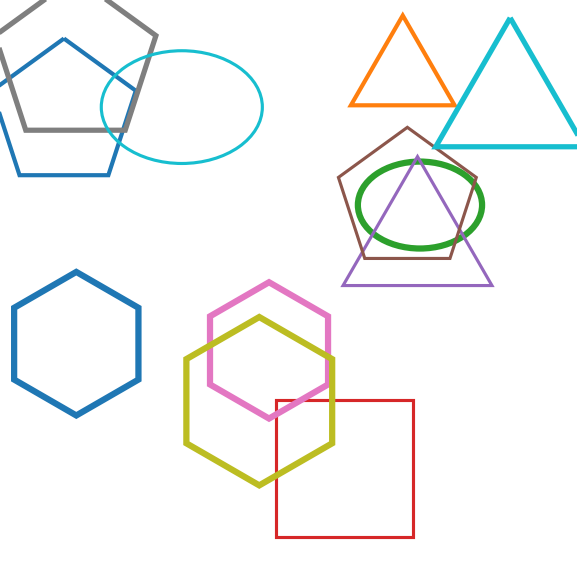[{"shape": "hexagon", "thickness": 3, "radius": 0.62, "center": [0.132, 0.404]}, {"shape": "pentagon", "thickness": 2, "radius": 0.65, "center": [0.111, 0.802]}, {"shape": "triangle", "thickness": 2, "radius": 0.52, "center": [0.697, 0.869]}, {"shape": "oval", "thickness": 3, "radius": 0.54, "center": [0.727, 0.644]}, {"shape": "square", "thickness": 1.5, "radius": 0.59, "center": [0.597, 0.188]}, {"shape": "triangle", "thickness": 1.5, "radius": 0.74, "center": [0.723, 0.579]}, {"shape": "pentagon", "thickness": 1.5, "radius": 0.63, "center": [0.705, 0.653]}, {"shape": "hexagon", "thickness": 3, "radius": 0.59, "center": [0.466, 0.392]}, {"shape": "pentagon", "thickness": 2.5, "radius": 0.73, "center": [0.131, 0.892]}, {"shape": "hexagon", "thickness": 3, "radius": 0.73, "center": [0.449, 0.304]}, {"shape": "triangle", "thickness": 2.5, "radius": 0.74, "center": [0.883, 0.819]}, {"shape": "oval", "thickness": 1.5, "radius": 0.7, "center": [0.315, 0.814]}]